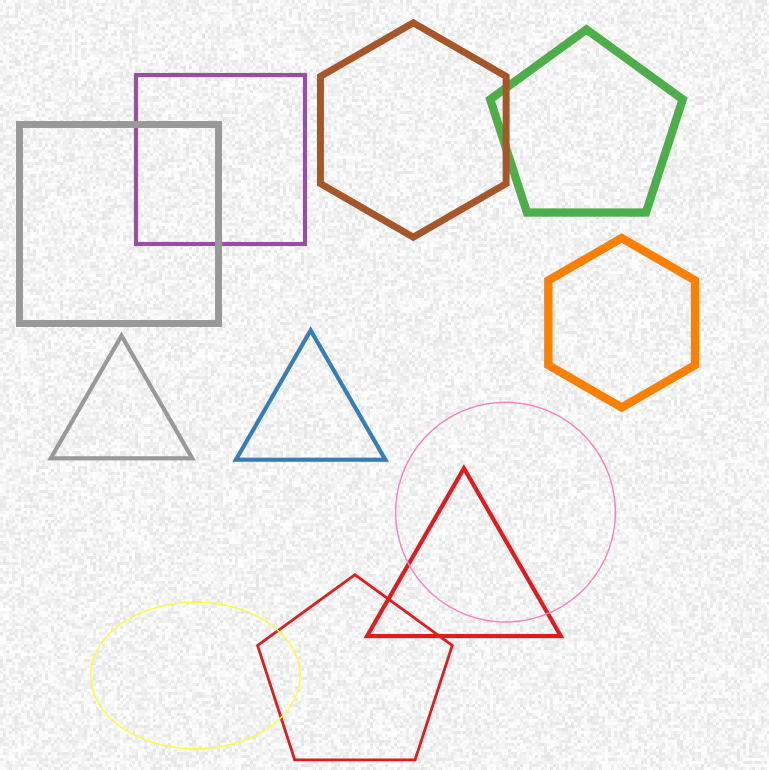[{"shape": "pentagon", "thickness": 1, "radius": 0.66, "center": [0.461, 0.121]}, {"shape": "triangle", "thickness": 1.5, "radius": 0.73, "center": [0.602, 0.247]}, {"shape": "triangle", "thickness": 1.5, "radius": 0.56, "center": [0.403, 0.459]}, {"shape": "pentagon", "thickness": 3, "radius": 0.66, "center": [0.762, 0.83]}, {"shape": "square", "thickness": 1.5, "radius": 0.55, "center": [0.286, 0.793]}, {"shape": "hexagon", "thickness": 3, "radius": 0.55, "center": [0.807, 0.581]}, {"shape": "oval", "thickness": 0.5, "radius": 0.68, "center": [0.254, 0.123]}, {"shape": "hexagon", "thickness": 2.5, "radius": 0.7, "center": [0.537, 0.831]}, {"shape": "circle", "thickness": 0.5, "radius": 0.71, "center": [0.656, 0.335]}, {"shape": "square", "thickness": 2.5, "radius": 0.65, "center": [0.154, 0.71]}, {"shape": "triangle", "thickness": 1.5, "radius": 0.53, "center": [0.158, 0.458]}]